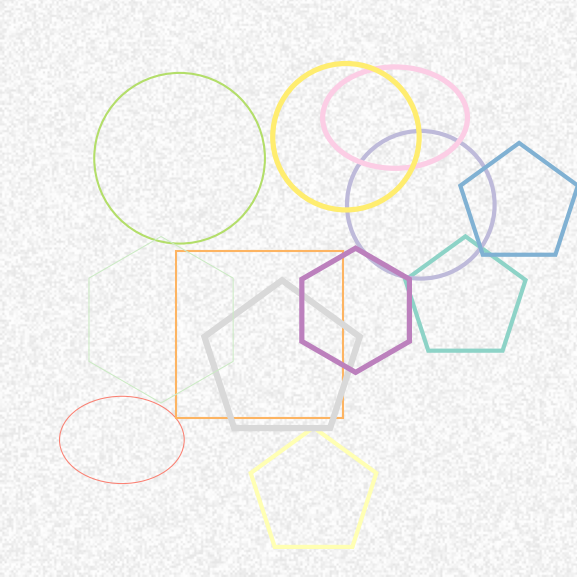[{"shape": "pentagon", "thickness": 2, "radius": 0.55, "center": [0.806, 0.48]}, {"shape": "pentagon", "thickness": 2, "radius": 0.57, "center": [0.543, 0.145]}, {"shape": "circle", "thickness": 2, "radius": 0.64, "center": [0.729, 0.645]}, {"shape": "oval", "thickness": 0.5, "radius": 0.54, "center": [0.211, 0.237]}, {"shape": "pentagon", "thickness": 2, "radius": 0.53, "center": [0.899, 0.645]}, {"shape": "square", "thickness": 1, "radius": 0.73, "center": [0.449, 0.42]}, {"shape": "circle", "thickness": 1, "radius": 0.74, "center": [0.311, 0.725]}, {"shape": "oval", "thickness": 2.5, "radius": 0.63, "center": [0.684, 0.795]}, {"shape": "pentagon", "thickness": 3, "radius": 0.71, "center": [0.488, 0.372]}, {"shape": "hexagon", "thickness": 2.5, "radius": 0.54, "center": [0.616, 0.462]}, {"shape": "hexagon", "thickness": 0.5, "radius": 0.72, "center": [0.279, 0.445]}, {"shape": "circle", "thickness": 2.5, "radius": 0.63, "center": [0.599, 0.762]}]